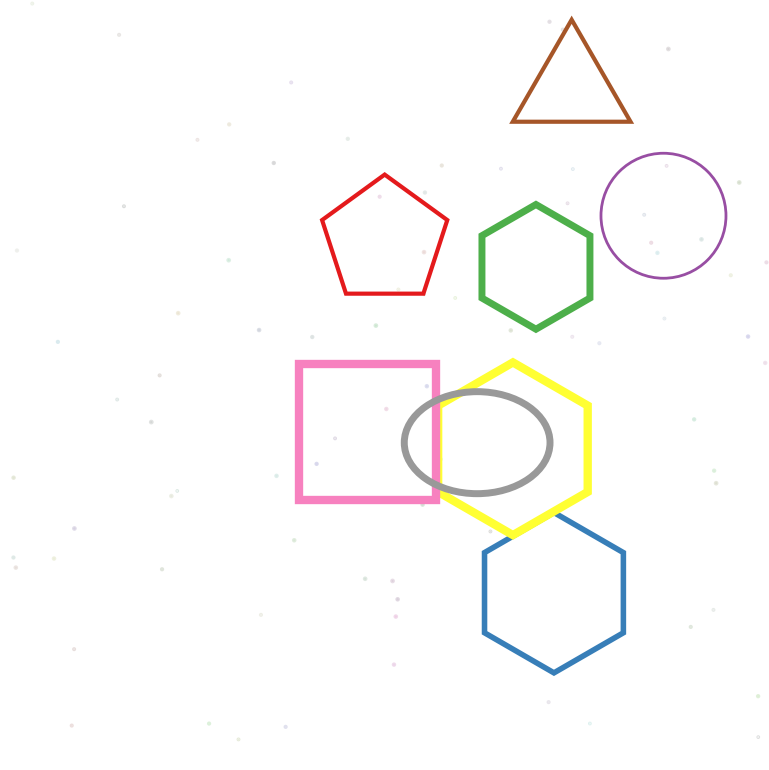[{"shape": "pentagon", "thickness": 1.5, "radius": 0.43, "center": [0.5, 0.688]}, {"shape": "hexagon", "thickness": 2, "radius": 0.52, "center": [0.719, 0.23]}, {"shape": "hexagon", "thickness": 2.5, "radius": 0.4, "center": [0.696, 0.653]}, {"shape": "circle", "thickness": 1, "radius": 0.41, "center": [0.862, 0.72]}, {"shape": "hexagon", "thickness": 3, "radius": 0.56, "center": [0.666, 0.417]}, {"shape": "triangle", "thickness": 1.5, "radius": 0.44, "center": [0.742, 0.886]}, {"shape": "square", "thickness": 3, "radius": 0.44, "center": [0.477, 0.439]}, {"shape": "oval", "thickness": 2.5, "radius": 0.47, "center": [0.62, 0.425]}]